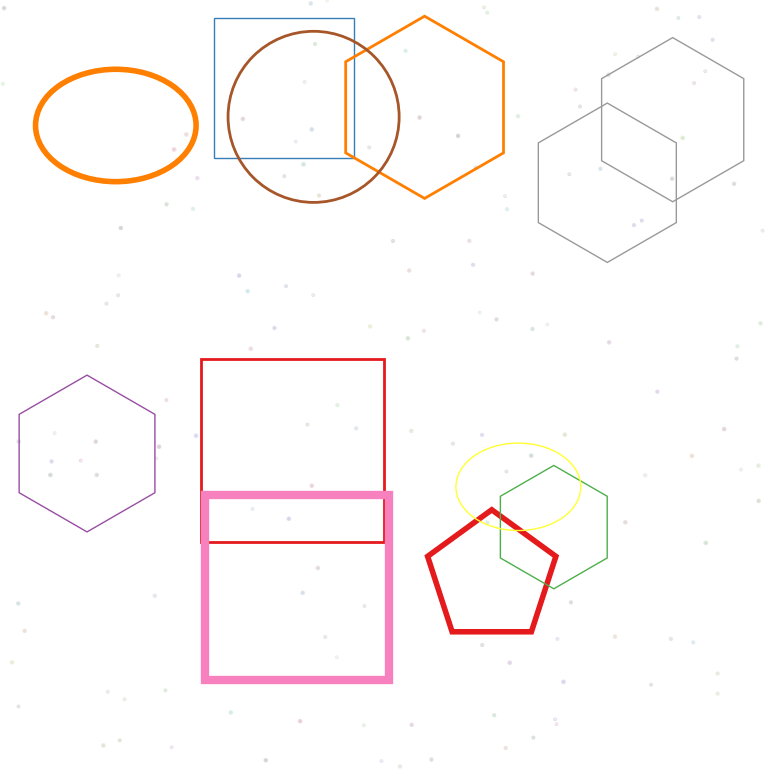[{"shape": "square", "thickness": 1, "radius": 0.59, "center": [0.379, 0.415]}, {"shape": "pentagon", "thickness": 2, "radius": 0.44, "center": [0.639, 0.25]}, {"shape": "square", "thickness": 0.5, "radius": 0.45, "center": [0.369, 0.886]}, {"shape": "hexagon", "thickness": 0.5, "radius": 0.4, "center": [0.719, 0.315]}, {"shape": "hexagon", "thickness": 0.5, "radius": 0.51, "center": [0.113, 0.411]}, {"shape": "hexagon", "thickness": 1, "radius": 0.59, "center": [0.551, 0.861]}, {"shape": "oval", "thickness": 2, "radius": 0.52, "center": [0.15, 0.837]}, {"shape": "oval", "thickness": 0.5, "radius": 0.41, "center": [0.673, 0.368]}, {"shape": "circle", "thickness": 1, "radius": 0.56, "center": [0.407, 0.848]}, {"shape": "square", "thickness": 3, "radius": 0.6, "center": [0.386, 0.237]}, {"shape": "hexagon", "thickness": 0.5, "radius": 0.53, "center": [0.874, 0.845]}, {"shape": "hexagon", "thickness": 0.5, "radius": 0.52, "center": [0.789, 0.763]}]